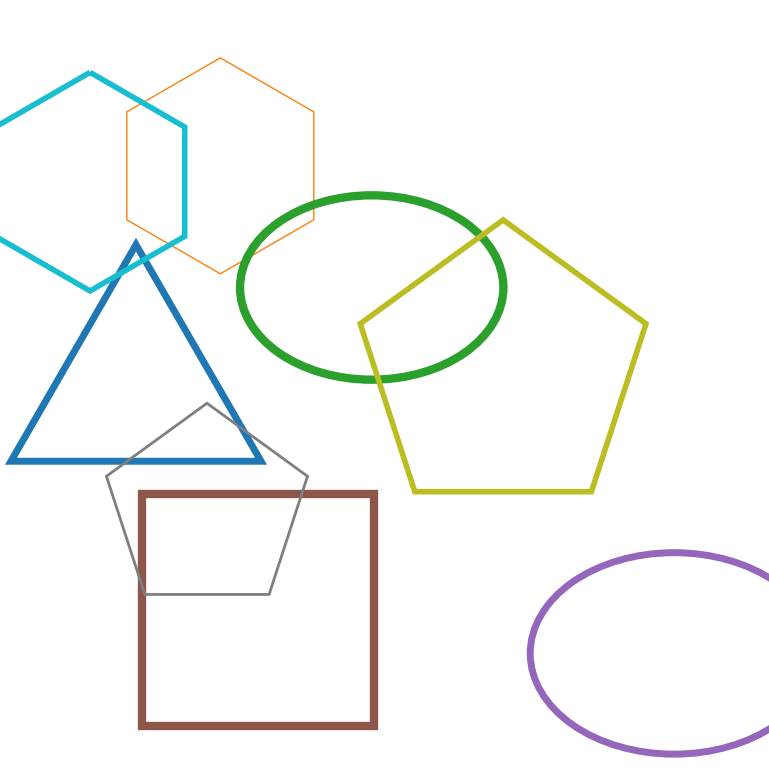[{"shape": "triangle", "thickness": 2.5, "radius": 0.94, "center": [0.177, 0.495]}, {"shape": "hexagon", "thickness": 0.5, "radius": 0.7, "center": [0.286, 0.785]}, {"shape": "oval", "thickness": 3, "radius": 0.85, "center": [0.483, 0.627]}, {"shape": "oval", "thickness": 2.5, "radius": 0.93, "center": [0.875, 0.151]}, {"shape": "square", "thickness": 3, "radius": 0.75, "center": [0.335, 0.208]}, {"shape": "pentagon", "thickness": 1, "radius": 0.69, "center": [0.269, 0.339]}, {"shape": "pentagon", "thickness": 2, "radius": 0.98, "center": [0.653, 0.519]}, {"shape": "hexagon", "thickness": 2, "radius": 0.71, "center": [0.117, 0.764]}]